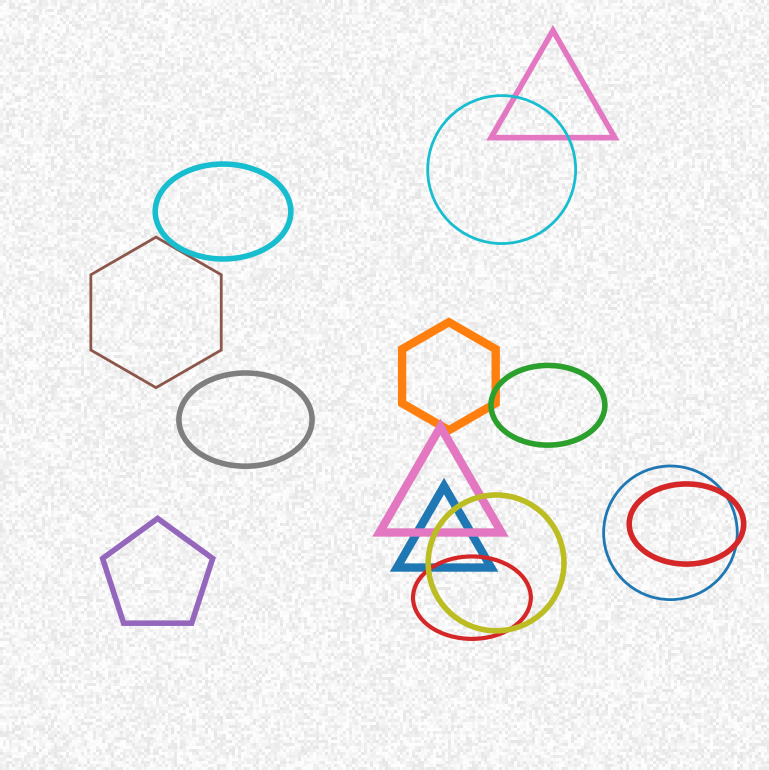[{"shape": "circle", "thickness": 1, "radius": 0.43, "center": [0.871, 0.308]}, {"shape": "triangle", "thickness": 3, "radius": 0.35, "center": [0.577, 0.298]}, {"shape": "hexagon", "thickness": 3, "radius": 0.35, "center": [0.583, 0.511]}, {"shape": "oval", "thickness": 2, "radius": 0.37, "center": [0.712, 0.474]}, {"shape": "oval", "thickness": 2, "radius": 0.37, "center": [0.891, 0.319]}, {"shape": "oval", "thickness": 1.5, "radius": 0.38, "center": [0.613, 0.224]}, {"shape": "pentagon", "thickness": 2, "radius": 0.38, "center": [0.205, 0.251]}, {"shape": "hexagon", "thickness": 1, "radius": 0.49, "center": [0.203, 0.594]}, {"shape": "triangle", "thickness": 2, "radius": 0.46, "center": [0.718, 0.868]}, {"shape": "triangle", "thickness": 3, "radius": 0.46, "center": [0.572, 0.354]}, {"shape": "oval", "thickness": 2, "radius": 0.43, "center": [0.319, 0.455]}, {"shape": "circle", "thickness": 2, "radius": 0.44, "center": [0.644, 0.269]}, {"shape": "oval", "thickness": 2, "radius": 0.44, "center": [0.29, 0.725]}, {"shape": "circle", "thickness": 1, "radius": 0.48, "center": [0.652, 0.78]}]